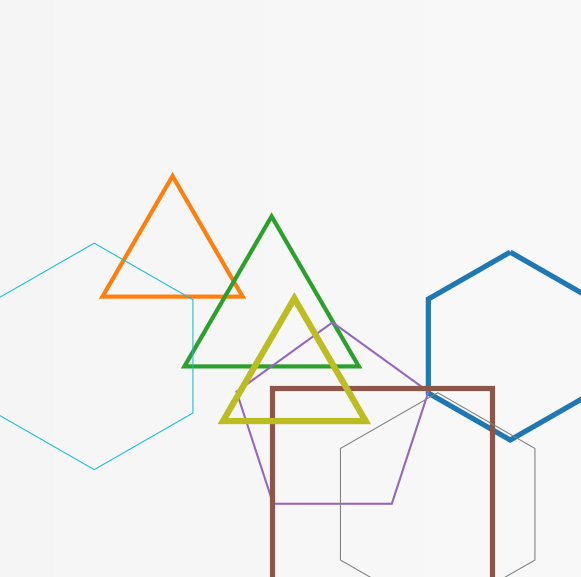[{"shape": "hexagon", "thickness": 2.5, "radius": 0.81, "center": [0.878, 0.4]}, {"shape": "triangle", "thickness": 2, "radius": 0.7, "center": [0.297, 0.555]}, {"shape": "triangle", "thickness": 2, "radius": 0.87, "center": [0.467, 0.451]}, {"shape": "pentagon", "thickness": 1, "radius": 0.87, "center": [0.572, 0.267]}, {"shape": "square", "thickness": 2.5, "radius": 0.95, "center": [0.657, 0.137]}, {"shape": "hexagon", "thickness": 0.5, "radius": 0.97, "center": [0.753, 0.126]}, {"shape": "triangle", "thickness": 3, "radius": 0.71, "center": [0.506, 0.341]}, {"shape": "hexagon", "thickness": 0.5, "radius": 0.98, "center": [0.162, 0.382]}]